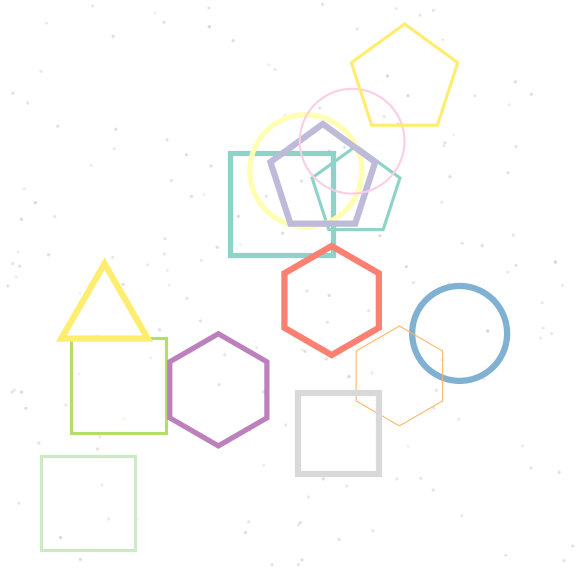[{"shape": "square", "thickness": 2.5, "radius": 0.44, "center": [0.487, 0.646]}, {"shape": "pentagon", "thickness": 1.5, "radius": 0.4, "center": [0.616, 0.666]}, {"shape": "circle", "thickness": 2.5, "radius": 0.49, "center": [0.53, 0.704]}, {"shape": "pentagon", "thickness": 3, "radius": 0.48, "center": [0.559, 0.689]}, {"shape": "hexagon", "thickness": 3, "radius": 0.47, "center": [0.574, 0.479]}, {"shape": "circle", "thickness": 3, "radius": 0.41, "center": [0.796, 0.422]}, {"shape": "hexagon", "thickness": 0.5, "radius": 0.43, "center": [0.692, 0.348]}, {"shape": "square", "thickness": 1.5, "radius": 0.41, "center": [0.205, 0.331]}, {"shape": "circle", "thickness": 1, "radius": 0.45, "center": [0.61, 0.755]}, {"shape": "square", "thickness": 3, "radius": 0.35, "center": [0.586, 0.248]}, {"shape": "hexagon", "thickness": 2.5, "radius": 0.49, "center": [0.378, 0.324]}, {"shape": "square", "thickness": 1.5, "radius": 0.41, "center": [0.153, 0.128]}, {"shape": "triangle", "thickness": 3, "radius": 0.43, "center": [0.181, 0.456]}, {"shape": "pentagon", "thickness": 1.5, "radius": 0.48, "center": [0.701, 0.861]}]